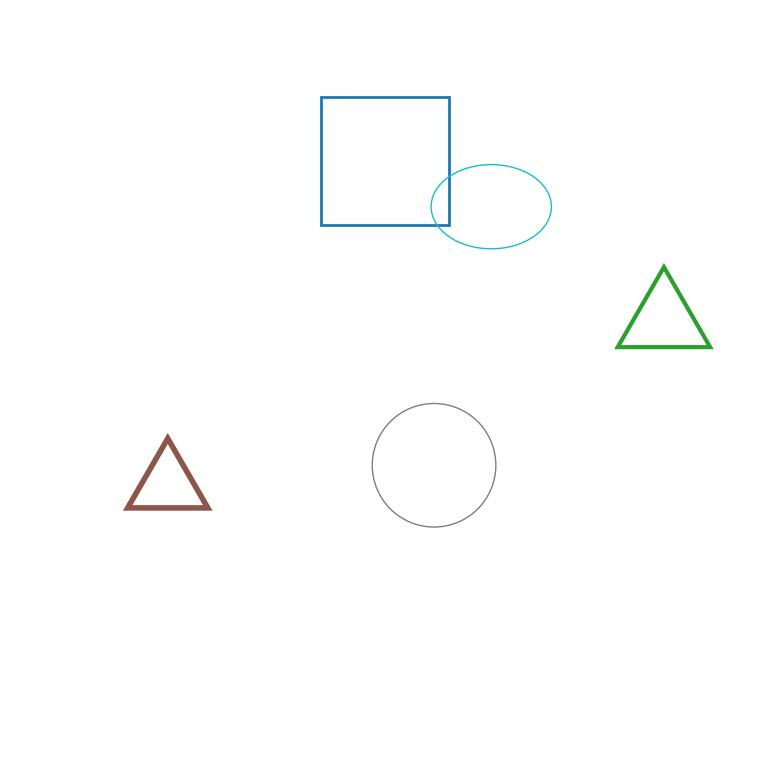[{"shape": "square", "thickness": 1, "radius": 0.41, "center": [0.5, 0.791]}, {"shape": "triangle", "thickness": 1.5, "radius": 0.35, "center": [0.862, 0.584]}, {"shape": "triangle", "thickness": 2, "radius": 0.3, "center": [0.218, 0.37]}, {"shape": "circle", "thickness": 0.5, "radius": 0.4, "center": [0.564, 0.396]}, {"shape": "oval", "thickness": 0.5, "radius": 0.39, "center": [0.638, 0.732]}]